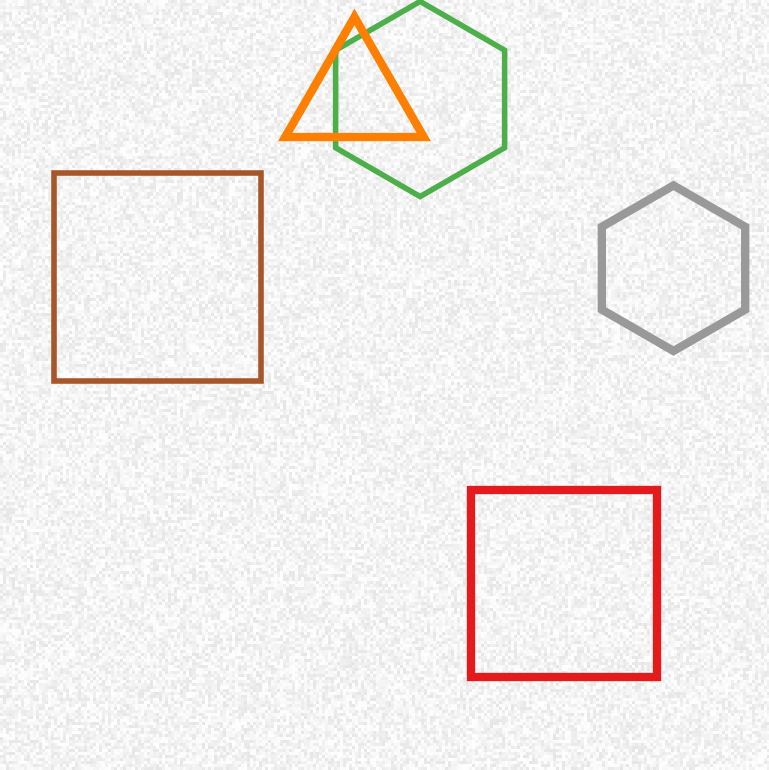[{"shape": "square", "thickness": 3, "radius": 0.61, "center": [0.732, 0.242]}, {"shape": "hexagon", "thickness": 2, "radius": 0.63, "center": [0.546, 0.871]}, {"shape": "triangle", "thickness": 3, "radius": 0.52, "center": [0.46, 0.874]}, {"shape": "square", "thickness": 2, "radius": 0.67, "center": [0.205, 0.64]}, {"shape": "hexagon", "thickness": 3, "radius": 0.54, "center": [0.875, 0.652]}]